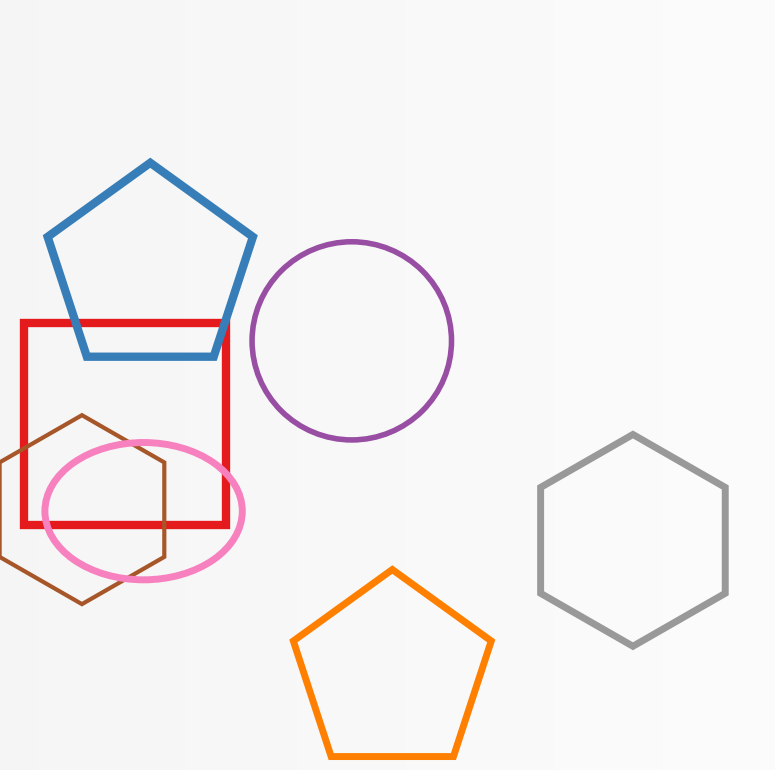[{"shape": "square", "thickness": 3, "radius": 0.65, "center": [0.161, 0.449]}, {"shape": "pentagon", "thickness": 3, "radius": 0.7, "center": [0.194, 0.649]}, {"shape": "circle", "thickness": 2, "radius": 0.64, "center": [0.454, 0.557]}, {"shape": "pentagon", "thickness": 2.5, "radius": 0.67, "center": [0.506, 0.126]}, {"shape": "hexagon", "thickness": 1.5, "radius": 0.61, "center": [0.106, 0.338]}, {"shape": "oval", "thickness": 2.5, "radius": 0.64, "center": [0.185, 0.336]}, {"shape": "hexagon", "thickness": 2.5, "radius": 0.69, "center": [0.817, 0.298]}]